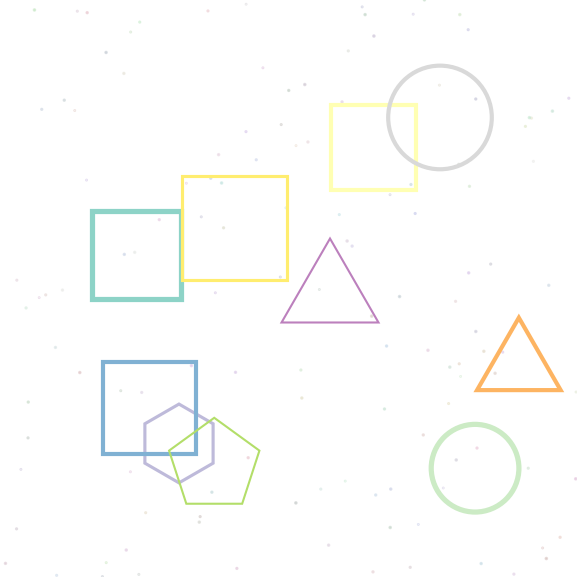[{"shape": "square", "thickness": 2.5, "radius": 0.38, "center": [0.237, 0.558]}, {"shape": "square", "thickness": 2, "radius": 0.37, "center": [0.646, 0.743]}, {"shape": "hexagon", "thickness": 1.5, "radius": 0.34, "center": [0.31, 0.231]}, {"shape": "square", "thickness": 2, "radius": 0.4, "center": [0.259, 0.293]}, {"shape": "triangle", "thickness": 2, "radius": 0.42, "center": [0.898, 0.365]}, {"shape": "pentagon", "thickness": 1, "radius": 0.41, "center": [0.371, 0.193]}, {"shape": "circle", "thickness": 2, "radius": 0.45, "center": [0.762, 0.796]}, {"shape": "triangle", "thickness": 1, "radius": 0.48, "center": [0.571, 0.489]}, {"shape": "circle", "thickness": 2.5, "radius": 0.38, "center": [0.823, 0.188]}, {"shape": "square", "thickness": 1.5, "radius": 0.45, "center": [0.406, 0.604]}]